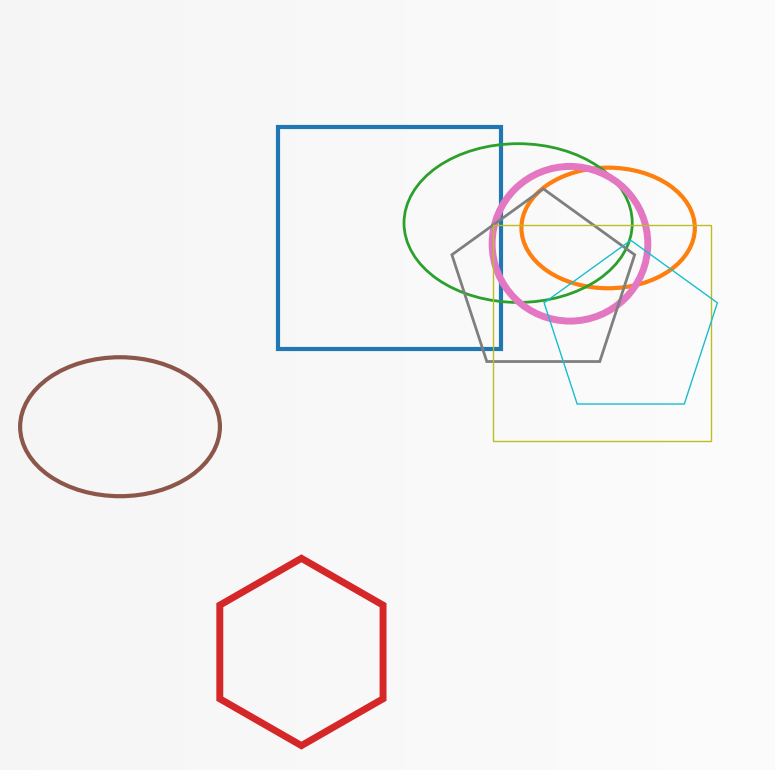[{"shape": "square", "thickness": 1.5, "radius": 0.72, "center": [0.503, 0.691]}, {"shape": "oval", "thickness": 1.5, "radius": 0.56, "center": [0.785, 0.704]}, {"shape": "oval", "thickness": 1, "radius": 0.74, "center": [0.669, 0.71]}, {"shape": "hexagon", "thickness": 2.5, "radius": 0.61, "center": [0.389, 0.153]}, {"shape": "oval", "thickness": 1.5, "radius": 0.64, "center": [0.155, 0.446]}, {"shape": "circle", "thickness": 2.5, "radius": 0.5, "center": [0.735, 0.683]}, {"shape": "pentagon", "thickness": 1, "radius": 0.62, "center": [0.701, 0.631]}, {"shape": "square", "thickness": 0.5, "radius": 0.7, "center": [0.777, 0.568]}, {"shape": "pentagon", "thickness": 0.5, "radius": 0.59, "center": [0.814, 0.57]}]